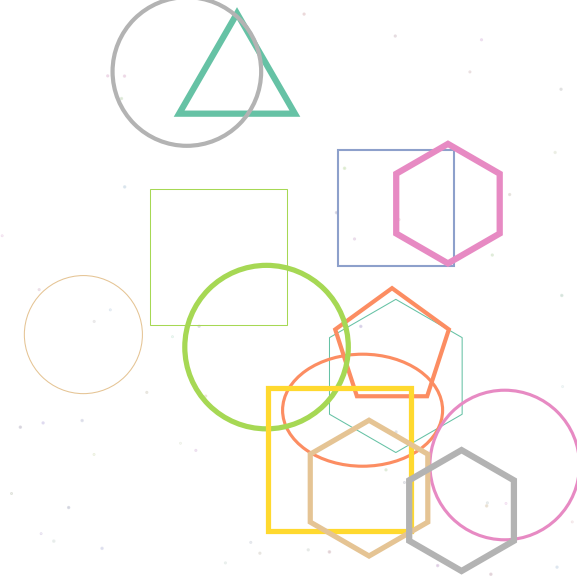[{"shape": "hexagon", "thickness": 0.5, "radius": 0.66, "center": [0.685, 0.348]}, {"shape": "triangle", "thickness": 3, "radius": 0.58, "center": [0.41, 0.86]}, {"shape": "oval", "thickness": 1.5, "radius": 0.69, "center": [0.628, 0.289]}, {"shape": "pentagon", "thickness": 2, "radius": 0.52, "center": [0.679, 0.397]}, {"shape": "square", "thickness": 1, "radius": 0.5, "center": [0.686, 0.639]}, {"shape": "circle", "thickness": 1.5, "radius": 0.65, "center": [0.874, 0.194]}, {"shape": "hexagon", "thickness": 3, "radius": 0.52, "center": [0.776, 0.647]}, {"shape": "circle", "thickness": 2.5, "radius": 0.71, "center": [0.462, 0.398]}, {"shape": "square", "thickness": 0.5, "radius": 0.59, "center": [0.378, 0.554]}, {"shape": "square", "thickness": 2.5, "radius": 0.62, "center": [0.588, 0.203]}, {"shape": "circle", "thickness": 0.5, "radius": 0.51, "center": [0.144, 0.42]}, {"shape": "hexagon", "thickness": 2.5, "radius": 0.59, "center": [0.639, 0.154]}, {"shape": "circle", "thickness": 2, "radius": 0.64, "center": [0.324, 0.875]}, {"shape": "hexagon", "thickness": 3, "radius": 0.52, "center": [0.799, 0.115]}]